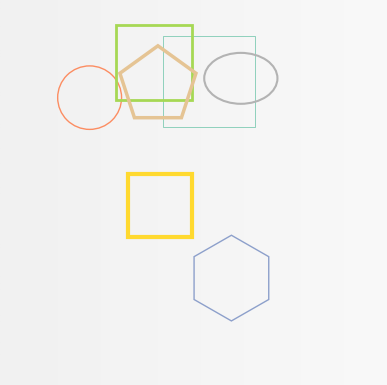[{"shape": "square", "thickness": 0.5, "radius": 0.59, "center": [0.54, 0.788]}, {"shape": "circle", "thickness": 1, "radius": 0.41, "center": [0.231, 0.746]}, {"shape": "hexagon", "thickness": 1, "radius": 0.56, "center": [0.597, 0.278]}, {"shape": "square", "thickness": 2, "radius": 0.49, "center": [0.398, 0.838]}, {"shape": "square", "thickness": 3, "radius": 0.41, "center": [0.414, 0.467]}, {"shape": "pentagon", "thickness": 2.5, "radius": 0.52, "center": [0.408, 0.778]}, {"shape": "oval", "thickness": 1.5, "radius": 0.47, "center": [0.622, 0.797]}]